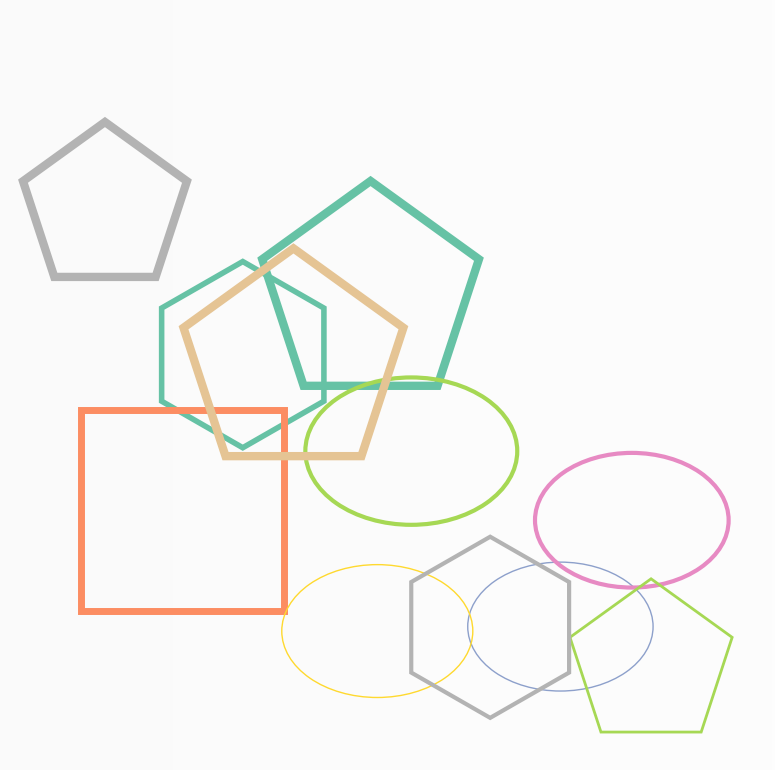[{"shape": "pentagon", "thickness": 3, "radius": 0.74, "center": [0.478, 0.618]}, {"shape": "hexagon", "thickness": 2, "radius": 0.6, "center": [0.313, 0.539]}, {"shape": "square", "thickness": 2.5, "radius": 0.65, "center": [0.235, 0.337]}, {"shape": "oval", "thickness": 0.5, "radius": 0.6, "center": [0.723, 0.186]}, {"shape": "oval", "thickness": 1.5, "radius": 0.62, "center": [0.815, 0.324]}, {"shape": "pentagon", "thickness": 1, "radius": 0.55, "center": [0.84, 0.138]}, {"shape": "oval", "thickness": 1.5, "radius": 0.68, "center": [0.531, 0.414]}, {"shape": "oval", "thickness": 0.5, "radius": 0.62, "center": [0.487, 0.18]}, {"shape": "pentagon", "thickness": 3, "radius": 0.75, "center": [0.379, 0.528]}, {"shape": "pentagon", "thickness": 3, "radius": 0.56, "center": [0.135, 0.73]}, {"shape": "hexagon", "thickness": 1.5, "radius": 0.59, "center": [0.632, 0.185]}]